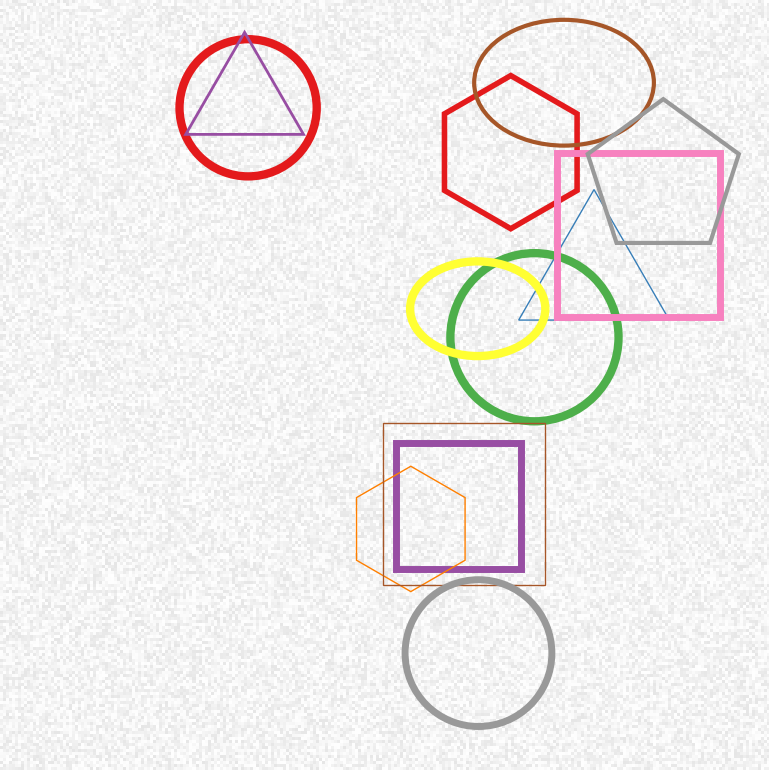[{"shape": "hexagon", "thickness": 2, "radius": 0.5, "center": [0.663, 0.802]}, {"shape": "circle", "thickness": 3, "radius": 0.45, "center": [0.322, 0.86]}, {"shape": "triangle", "thickness": 0.5, "radius": 0.56, "center": [0.771, 0.641]}, {"shape": "circle", "thickness": 3, "radius": 0.55, "center": [0.694, 0.562]}, {"shape": "triangle", "thickness": 1, "radius": 0.44, "center": [0.318, 0.87]}, {"shape": "square", "thickness": 2.5, "radius": 0.41, "center": [0.596, 0.343]}, {"shape": "hexagon", "thickness": 0.5, "radius": 0.41, "center": [0.534, 0.313]}, {"shape": "oval", "thickness": 3, "radius": 0.44, "center": [0.62, 0.599]}, {"shape": "oval", "thickness": 1.5, "radius": 0.58, "center": [0.733, 0.893]}, {"shape": "square", "thickness": 0.5, "radius": 0.53, "center": [0.603, 0.345]}, {"shape": "square", "thickness": 2.5, "radius": 0.53, "center": [0.829, 0.695]}, {"shape": "circle", "thickness": 2.5, "radius": 0.48, "center": [0.621, 0.152]}, {"shape": "pentagon", "thickness": 1.5, "radius": 0.52, "center": [0.861, 0.768]}]